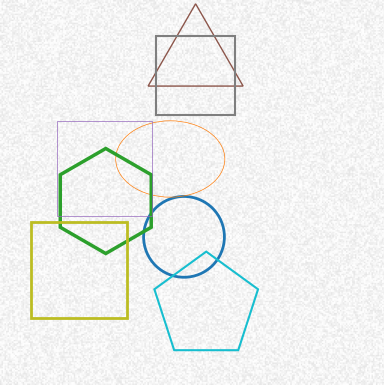[{"shape": "circle", "thickness": 2, "radius": 0.52, "center": [0.478, 0.385]}, {"shape": "oval", "thickness": 0.5, "radius": 0.71, "center": [0.442, 0.587]}, {"shape": "hexagon", "thickness": 2.5, "radius": 0.68, "center": [0.275, 0.478]}, {"shape": "square", "thickness": 0.5, "radius": 0.61, "center": [0.272, 0.563]}, {"shape": "triangle", "thickness": 1, "radius": 0.71, "center": [0.508, 0.848]}, {"shape": "square", "thickness": 1.5, "radius": 0.51, "center": [0.507, 0.804]}, {"shape": "square", "thickness": 2, "radius": 0.62, "center": [0.205, 0.3]}, {"shape": "pentagon", "thickness": 1.5, "radius": 0.71, "center": [0.536, 0.205]}]